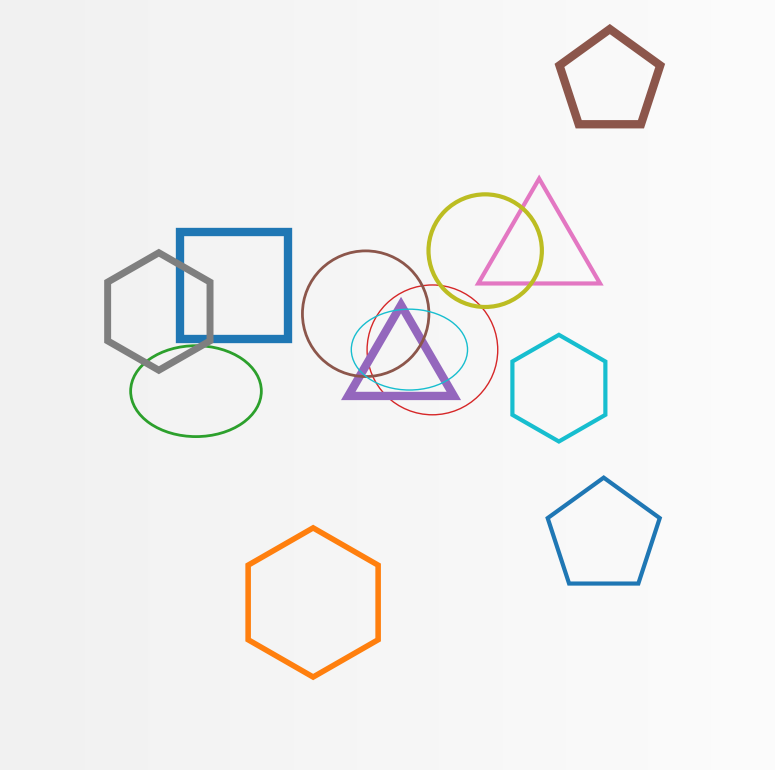[{"shape": "square", "thickness": 3, "radius": 0.35, "center": [0.302, 0.629]}, {"shape": "pentagon", "thickness": 1.5, "radius": 0.38, "center": [0.779, 0.304]}, {"shape": "hexagon", "thickness": 2, "radius": 0.48, "center": [0.404, 0.218]}, {"shape": "oval", "thickness": 1, "radius": 0.42, "center": [0.253, 0.492]}, {"shape": "circle", "thickness": 0.5, "radius": 0.42, "center": [0.558, 0.546]}, {"shape": "triangle", "thickness": 3, "radius": 0.39, "center": [0.517, 0.525]}, {"shape": "circle", "thickness": 1, "radius": 0.41, "center": [0.472, 0.593]}, {"shape": "pentagon", "thickness": 3, "radius": 0.34, "center": [0.787, 0.894]}, {"shape": "triangle", "thickness": 1.5, "radius": 0.45, "center": [0.696, 0.677]}, {"shape": "hexagon", "thickness": 2.5, "radius": 0.38, "center": [0.205, 0.595]}, {"shape": "circle", "thickness": 1.5, "radius": 0.37, "center": [0.626, 0.674]}, {"shape": "oval", "thickness": 0.5, "radius": 0.37, "center": [0.528, 0.546]}, {"shape": "hexagon", "thickness": 1.5, "radius": 0.35, "center": [0.721, 0.496]}]